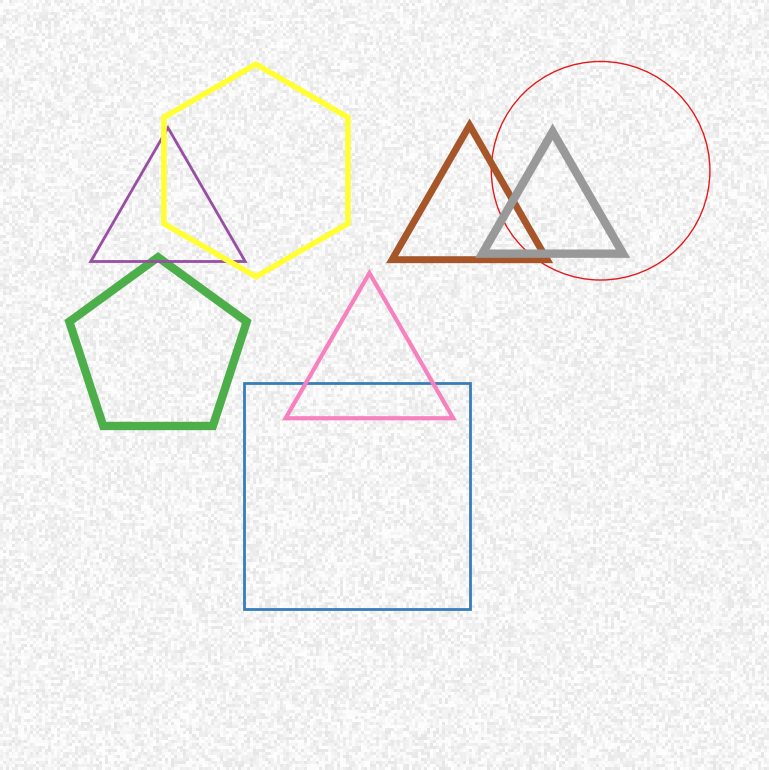[{"shape": "circle", "thickness": 0.5, "radius": 0.71, "center": [0.78, 0.778]}, {"shape": "square", "thickness": 1, "radius": 0.73, "center": [0.463, 0.355]}, {"shape": "pentagon", "thickness": 3, "radius": 0.61, "center": [0.205, 0.545]}, {"shape": "triangle", "thickness": 1, "radius": 0.58, "center": [0.218, 0.718]}, {"shape": "hexagon", "thickness": 2, "radius": 0.69, "center": [0.332, 0.779]}, {"shape": "triangle", "thickness": 2.5, "radius": 0.58, "center": [0.61, 0.721]}, {"shape": "triangle", "thickness": 1.5, "radius": 0.63, "center": [0.48, 0.52]}, {"shape": "triangle", "thickness": 3, "radius": 0.53, "center": [0.718, 0.723]}]